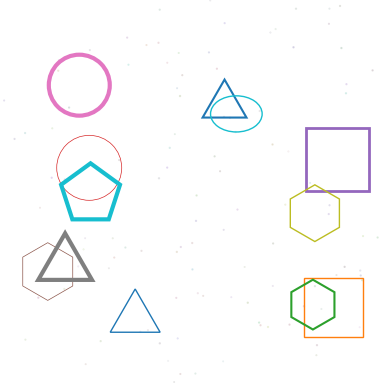[{"shape": "triangle", "thickness": 1, "radius": 0.37, "center": [0.351, 0.174]}, {"shape": "triangle", "thickness": 1.5, "radius": 0.33, "center": [0.583, 0.728]}, {"shape": "square", "thickness": 1, "radius": 0.38, "center": [0.866, 0.201]}, {"shape": "hexagon", "thickness": 1.5, "radius": 0.32, "center": [0.813, 0.209]}, {"shape": "circle", "thickness": 0.5, "radius": 0.42, "center": [0.232, 0.564]}, {"shape": "square", "thickness": 2, "radius": 0.41, "center": [0.877, 0.585]}, {"shape": "hexagon", "thickness": 0.5, "radius": 0.37, "center": [0.124, 0.295]}, {"shape": "circle", "thickness": 3, "radius": 0.4, "center": [0.206, 0.779]}, {"shape": "triangle", "thickness": 3, "radius": 0.4, "center": [0.169, 0.313]}, {"shape": "hexagon", "thickness": 1, "radius": 0.37, "center": [0.818, 0.446]}, {"shape": "oval", "thickness": 1, "radius": 0.34, "center": [0.614, 0.704]}, {"shape": "pentagon", "thickness": 3, "radius": 0.4, "center": [0.235, 0.495]}]